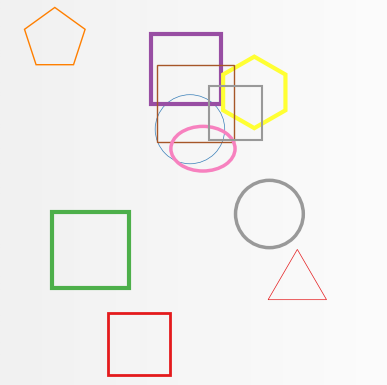[{"shape": "triangle", "thickness": 0.5, "radius": 0.44, "center": [0.767, 0.265]}, {"shape": "square", "thickness": 2, "radius": 0.4, "center": [0.358, 0.106]}, {"shape": "circle", "thickness": 0.5, "radius": 0.45, "center": [0.49, 0.664]}, {"shape": "square", "thickness": 3, "radius": 0.49, "center": [0.233, 0.35]}, {"shape": "square", "thickness": 3, "radius": 0.45, "center": [0.479, 0.821]}, {"shape": "pentagon", "thickness": 1, "radius": 0.41, "center": [0.141, 0.898]}, {"shape": "hexagon", "thickness": 3, "radius": 0.46, "center": [0.656, 0.76]}, {"shape": "square", "thickness": 1, "radius": 0.5, "center": [0.505, 0.731]}, {"shape": "oval", "thickness": 2.5, "radius": 0.41, "center": [0.524, 0.614]}, {"shape": "circle", "thickness": 2.5, "radius": 0.44, "center": [0.695, 0.444]}, {"shape": "square", "thickness": 1.5, "radius": 0.35, "center": [0.608, 0.706]}]